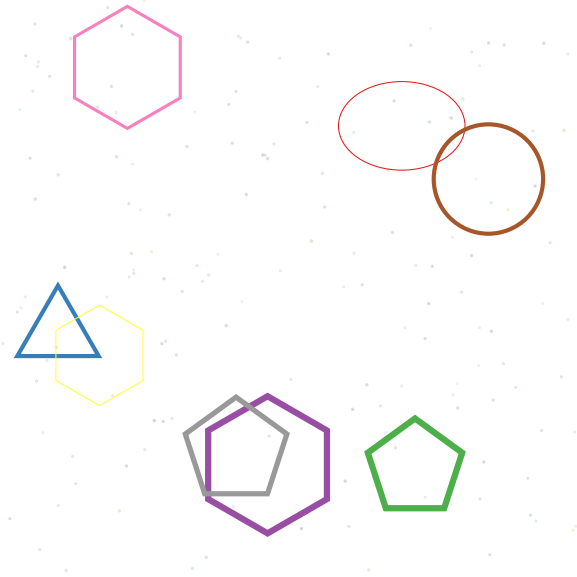[{"shape": "oval", "thickness": 0.5, "radius": 0.55, "center": [0.696, 0.781]}, {"shape": "triangle", "thickness": 2, "radius": 0.41, "center": [0.1, 0.423]}, {"shape": "pentagon", "thickness": 3, "radius": 0.43, "center": [0.719, 0.189]}, {"shape": "hexagon", "thickness": 3, "radius": 0.59, "center": [0.463, 0.194]}, {"shape": "hexagon", "thickness": 0.5, "radius": 0.44, "center": [0.172, 0.384]}, {"shape": "circle", "thickness": 2, "radius": 0.47, "center": [0.846, 0.689]}, {"shape": "hexagon", "thickness": 1.5, "radius": 0.53, "center": [0.221, 0.882]}, {"shape": "pentagon", "thickness": 2.5, "radius": 0.46, "center": [0.409, 0.219]}]